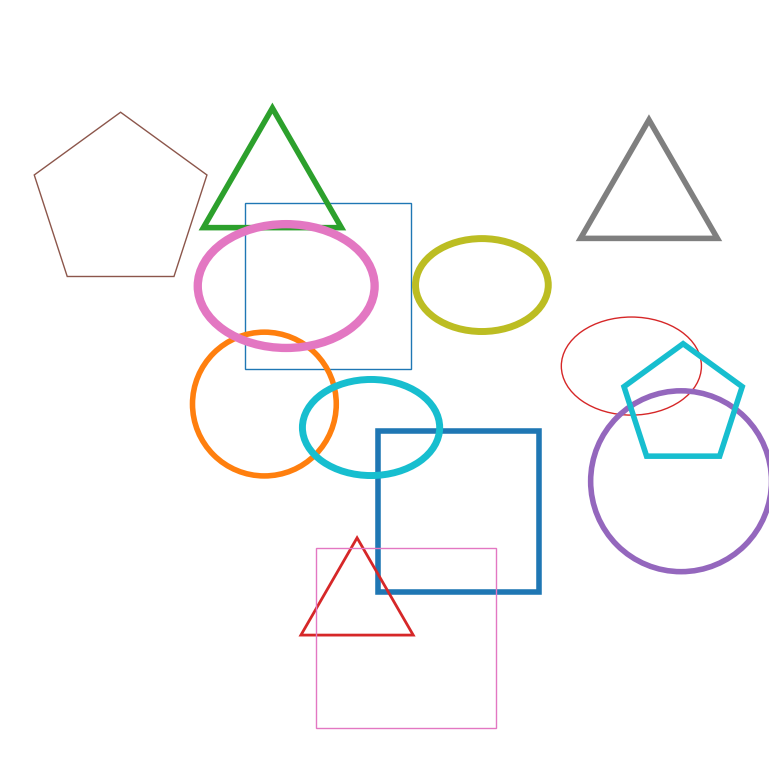[{"shape": "square", "thickness": 0.5, "radius": 0.54, "center": [0.426, 0.628]}, {"shape": "square", "thickness": 2, "radius": 0.52, "center": [0.595, 0.336]}, {"shape": "circle", "thickness": 2, "radius": 0.47, "center": [0.343, 0.475]}, {"shape": "triangle", "thickness": 2, "radius": 0.52, "center": [0.354, 0.756]}, {"shape": "oval", "thickness": 0.5, "radius": 0.45, "center": [0.82, 0.525]}, {"shape": "triangle", "thickness": 1, "radius": 0.42, "center": [0.464, 0.217]}, {"shape": "circle", "thickness": 2, "radius": 0.59, "center": [0.885, 0.375]}, {"shape": "pentagon", "thickness": 0.5, "radius": 0.59, "center": [0.157, 0.736]}, {"shape": "oval", "thickness": 3, "radius": 0.57, "center": [0.372, 0.629]}, {"shape": "square", "thickness": 0.5, "radius": 0.59, "center": [0.527, 0.171]}, {"shape": "triangle", "thickness": 2, "radius": 0.51, "center": [0.843, 0.742]}, {"shape": "oval", "thickness": 2.5, "radius": 0.43, "center": [0.626, 0.63]}, {"shape": "pentagon", "thickness": 2, "radius": 0.4, "center": [0.887, 0.473]}, {"shape": "oval", "thickness": 2.5, "radius": 0.45, "center": [0.482, 0.445]}]